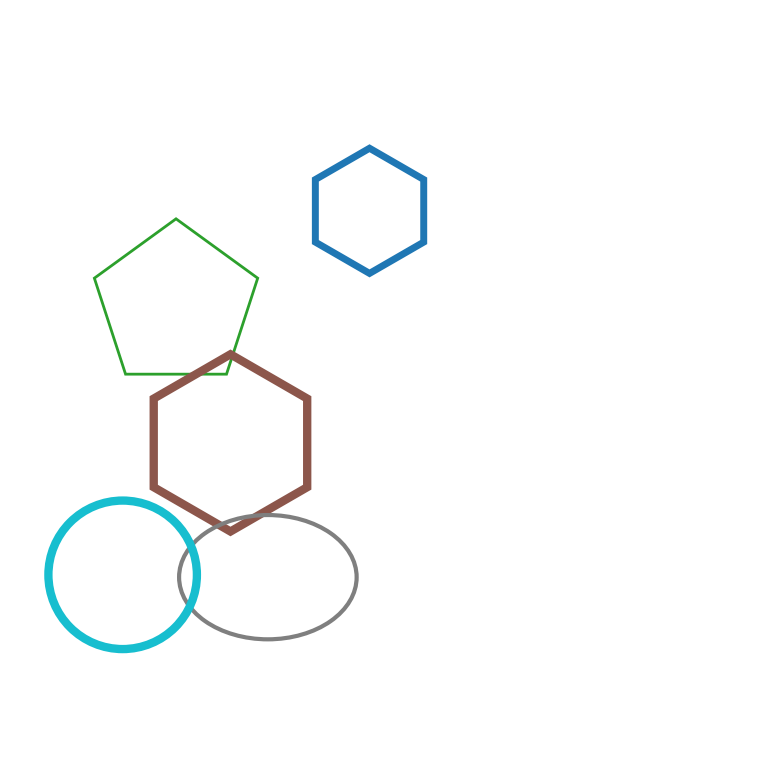[{"shape": "hexagon", "thickness": 2.5, "radius": 0.41, "center": [0.48, 0.726]}, {"shape": "pentagon", "thickness": 1, "radius": 0.56, "center": [0.229, 0.604]}, {"shape": "hexagon", "thickness": 3, "radius": 0.58, "center": [0.299, 0.425]}, {"shape": "oval", "thickness": 1.5, "radius": 0.58, "center": [0.348, 0.25]}, {"shape": "circle", "thickness": 3, "radius": 0.48, "center": [0.159, 0.253]}]